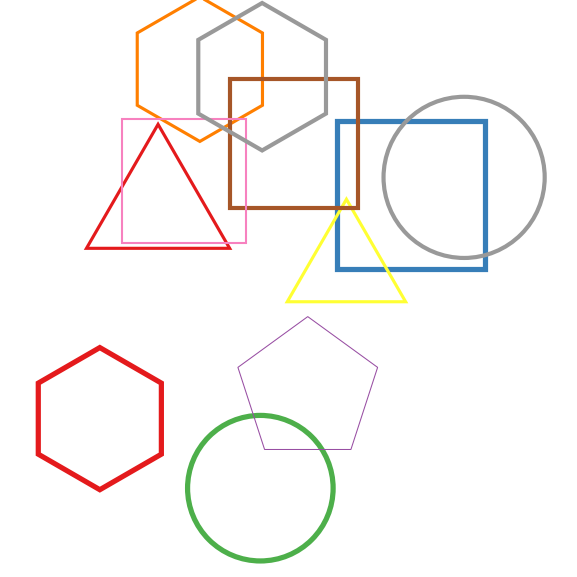[{"shape": "triangle", "thickness": 1.5, "radius": 0.72, "center": [0.274, 0.641]}, {"shape": "hexagon", "thickness": 2.5, "radius": 0.62, "center": [0.173, 0.274]}, {"shape": "square", "thickness": 2.5, "radius": 0.64, "center": [0.712, 0.661]}, {"shape": "circle", "thickness": 2.5, "radius": 0.63, "center": [0.451, 0.154]}, {"shape": "pentagon", "thickness": 0.5, "radius": 0.64, "center": [0.533, 0.324]}, {"shape": "hexagon", "thickness": 1.5, "radius": 0.63, "center": [0.346, 0.879]}, {"shape": "triangle", "thickness": 1.5, "radius": 0.59, "center": [0.6, 0.536]}, {"shape": "square", "thickness": 2, "radius": 0.56, "center": [0.509, 0.751]}, {"shape": "square", "thickness": 1, "radius": 0.53, "center": [0.319, 0.686]}, {"shape": "circle", "thickness": 2, "radius": 0.7, "center": [0.804, 0.692]}, {"shape": "hexagon", "thickness": 2, "radius": 0.64, "center": [0.454, 0.866]}]